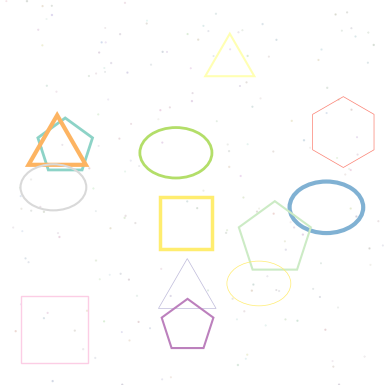[{"shape": "pentagon", "thickness": 2, "radius": 0.37, "center": [0.169, 0.619]}, {"shape": "triangle", "thickness": 1.5, "radius": 0.37, "center": [0.597, 0.839]}, {"shape": "triangle", "thickness": 0.5, "radius": 0.43, "center": [0.486, 0.242]}, {"shape": "hexagon", "thickness": 0.5, "radius": 0.46, "center": [0.892, 0.657]}, {"shape": "oval", "thickness": 3, "radius": 0.48, "center": [0.848, 0.462]}, {"shape": "triangle", "thickness": 3, "radius": 0.43, "center": [0.148, 0.615]}, {"shape": "oval", "thickness": 2, "radius": 0.47, "center": [0.457, 0.603]}, {"shape": "square", "thickness": 1, "radius": 0.44, "center": [0.142, 0.145]}, {"shape": "oval", "thickness": 1.5, "radius": 0.43, "center": [0.139, 0.513]}, {"shape": "pentagon", "thickness": 1.5, "radius": 0.35, "center": [0.487, 0.153]}, {"shape": "pentagon", "thickness": 1.5, "radius": 0.49, "center": [0.714, 0.379]}, {"shape": "oval", "thickness": 0.5, "radius": 0.42, "center": [0.672, 0.264]}, {"shape": "square", "thickness": 2.5, "radius": 0.34, "center": [0.483, 0.421]}]